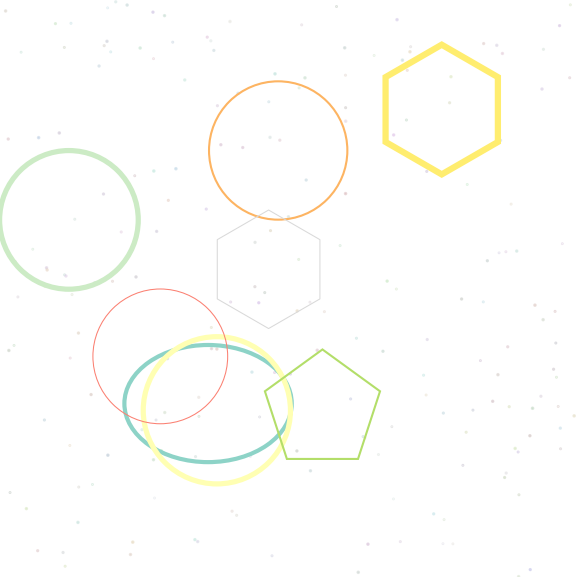[{"shape": "oval", "thickness": 2, "radius": 0.72, "center": [0.36, 0.3]}, {"shape": "circle", "thickness": 2.5, "radius": 0.64, "center": [0.375, 0.289]}, {"shape": "circle", "thickness": 0.5, "radius": 0.58, "center": [0.278, 0.382]}, {"shape": "circle", "thickness": 1, "radius": 0.6, "center": [0.482, 0.739]}, {"shape": "pentagon", "thickness": 1, "radius": 0.52, "center": [0.558, 0.289]}, {"shape": "hexagon", "thickness": 0.5, "radius": 0.51, "center": [0.465, 0.533]}, {"shape": "circle", "thickness": 2.5, "radius": 0.6, "center": [0.119, 0.618]}, {"shape": "hexagon", "thickness": 3, "radius": 0.56, "center": [0.765, 0.809]}]